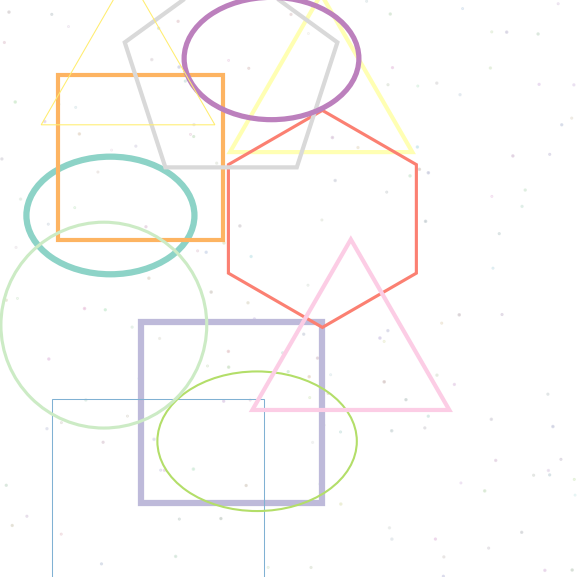[{"shape": "oval", "thickness": 3, "radius": 0.73, "center": [0.191, 0.626]}, {"shape": "triangle", "thickness": 2, "radius": 0.91, "center": [0.556, 0.827]}, {"shape": "square", "thickness": 3, "radius": 0.78, "center": [0.401, 0.285]}, {"shape": "hexagon", "thickness": 1.5, "radius": 0.94, "center": [0.558, 0.62]}, {"shape": "square", "thickness": 0.5, "radius": 0.92, "center": [0.274, 0.124]}, {"shape": "square", "thickness": 2, "radius": 0.71, "center": [0.244, 0.726]}, {"shape": "oval", "thickness": 1, "radius": 0.86, "center": [0.445, 0.235]}, {"shape": "triangle", "thickness": 2, "radius": 0.98, "center": [0.607, 0.388]}, {"shape": "pentagon", "thickness": 2, "radius": 0.97, "center": [0.4, 0.866]}, {"shape": "oval", "thickness": 2.5, "radius": 0.76, "center": [0.47, 0.898]}, {"shape": "circle", "thickness": 1.5, "radius": 0.89, "center": [0.18, 0.436]}, {"shape": "triangle", "thickness": 0.5, "radius": 0.87, "center": [0.222, 0.87]}]